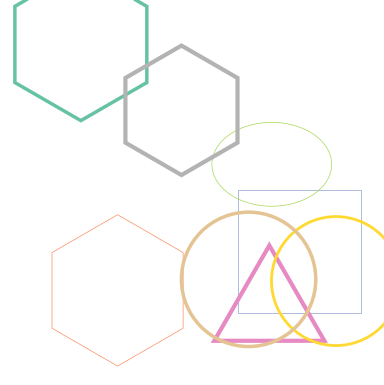[{"shape": "hexagon", "thickness": 2.5, "radius": 0.99, "center": [0.21, 0.885]}, {"shape": "hexagon", "thickness": 0.5, "radius": 0.98, "center": [0.305, 0.246]}, {"shape": "square", "thickness": 0.5, "radius": 0.8, "center": [0.779, 0.347]}, {"shape": "triangle", "thickness": 3, "radius": 0.83, "center": [0.7, 0.197]}, {"shape": "oval", "thickness": 0.5, "radius": 0.78, "center": [0.706, 0.573]}, {"shape": "circle", "thickness": 2, "radius": 0.84, "center": [0.873, 0.27]}, {"shape": "circle", "thickness": 2.5, "radius": 0.87, "center": [0.646, 0.274]}, {"shape": "hexagon", "thickness": 3, "radius": 0.84, "center": [0.471, 0.713]}]